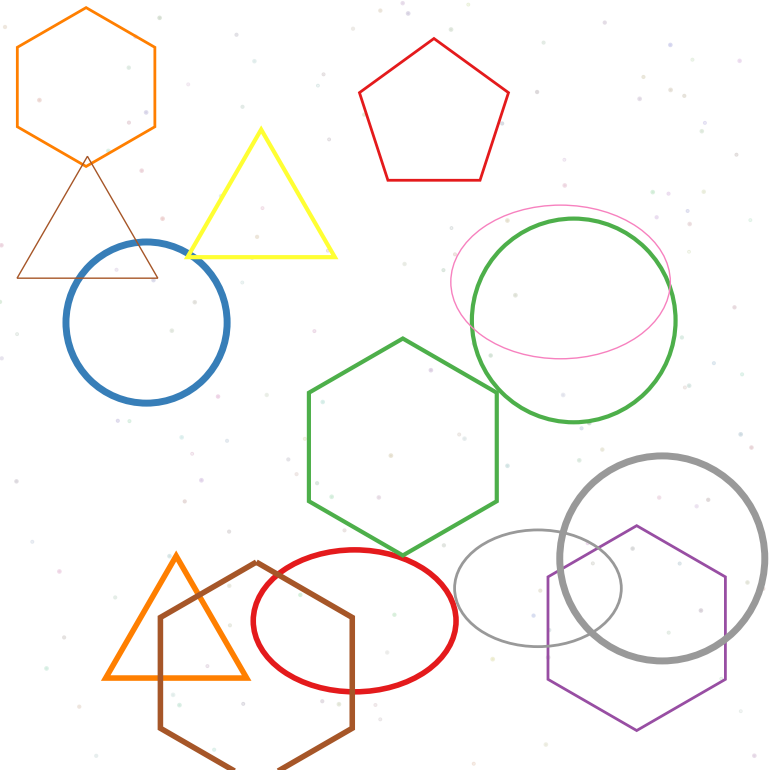[{"shape": "oval", "thickness": 2, "radius": 0.66, "center": [0.461, 0.194]}, {"shape": "pentagon", "thickness": 1, "radius": 0.51, "center": [0.564, 0.848]}, {"shape": "circle", "thickness": 2.5, "radius": 0.52, "center": [0.19, 0.581]}, {"shape": "hexagon", "thickness": 1.5, "radius": 0.7, "center": [0.523, 0.42]}, {"shape": "circle", "thickness": 1.5, "radius": 0.66, "center": [0.745, 0.584]}, {"shape": "hexagon", "thickness": 1, "radius": 0.67, "center": [0.827, 0.184]}, {"shape": "triangle", "thickness": 2, "radius": 0.53, "center": [0.229, 0.172]}, {"shape": "hexagon", "thickness": 1, "radius": 0.52, "center": [0.112, 0.887]}, {"shape": "triangle", "thickness": 1.5, "radius": 0.55, "center": [0.339, 0.721]}, {"shape": "triangle", "thickness": 0.5, "radius": 0.53, "center": [0.114, 0.691]}, {"shape": "hexagon", "thickness": 2, "radius": 0.72, "center": [0.333, 0.126]}, {"shape": "oval", "thickness": 0.5, "radius": 0.71, "center": [0.728, 0.634]}, {"shape": "oval", "thickness": 1, "radius": 0.54, "center": [0.699, 0.236]}, {"shape": "circle", "thickness": 2.5, "radius": 0.67, "center": [0.86, 0.275]}]